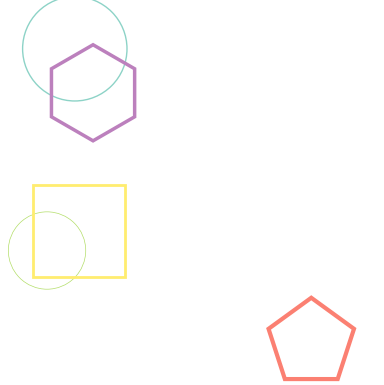[{"shape": "circle", "thickness": 1, "radius": 0.68, "center": [0.194, 0.873]}, {"shape": "pentagon", "thickness": 3, "radius": 0.58, "center": [0.809, 0.11]}, {"shape": "circle", "thickness": 0.5, "radius": 0.5, "center": [0.122, 0.349]}, {"shape": "hexagon", "thickness": 2.5, "radius": 0.62, "center": [0.242, 0.759]}, {"shape": "square", "thickness": 2, "radius": 0.6, "center": [0.204, 0.399]}]